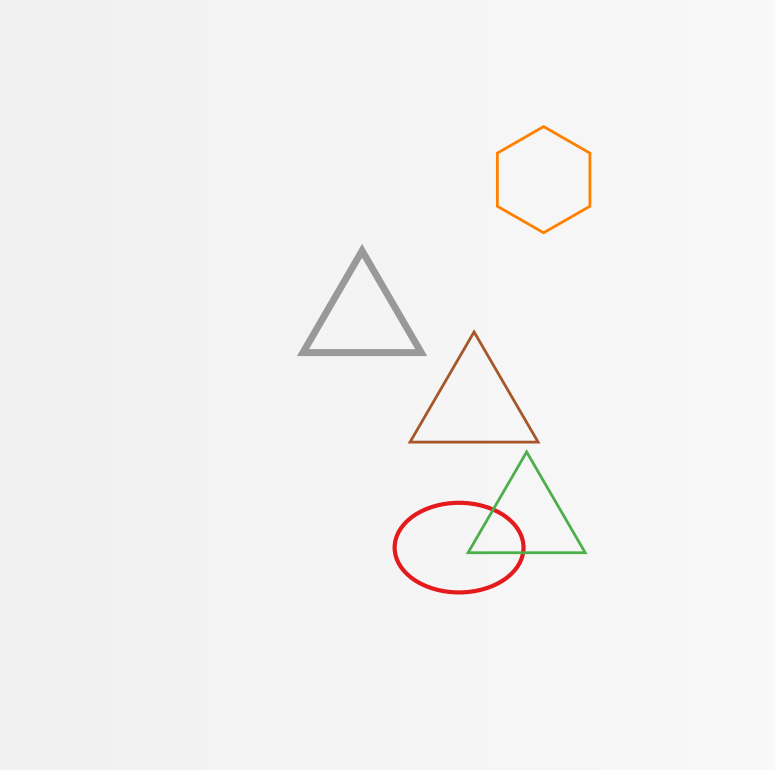[{"shape": "oval", "thickness": 1.5, "radius": 0.42, "center": [0.592, 0.289]}, {"shape": "triangle", "thickness": 1, "radius": 0.44, "center": [0.68, 0.326]}, {"shape": "hexagon", "thickness": 1, "radius": 0.34, "center": [0.701, 0.767]}, {"shape": "triangle", "thickness": 1, "radius": 0.48, "center": [0.612, 0.474]}, {"shape": "triangle", "thickness": 2.5, "radius": 0.44, "center": [0.467, 0.586]}]